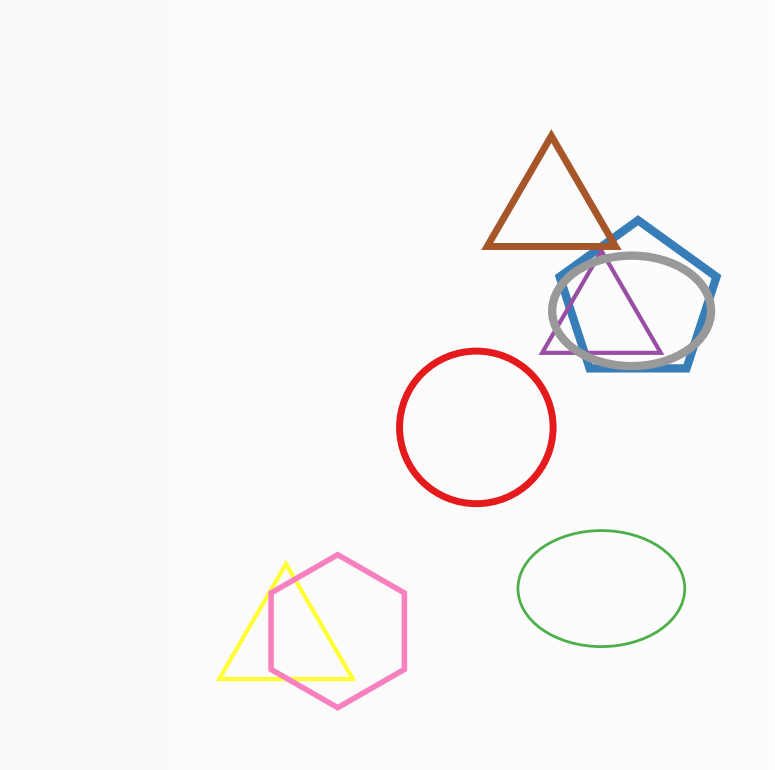[{"shape": "circle", "thickness": 2.5, "radius": 0.5, "center": [0.615, 0.445]}, {"shape": "pentagon", "thickness": 3, "radius": 0.53, "center": [0.823, 0.608]}, {"shape": "oval", "thickness": 1, "radius": 0.54, "center": [0.776, 0.236]}, {"shape": "triangle", "thickness": 1.5, "radius": 0.44, "center": [0.776, 0.586]}, {"shape": "triangle", "thickness": 1.5, "radius": 0.5, "center": [0.369, 0.168]}, {"shape": "triangle", "thickness": 2.5, "radius": 0.48, "center": [0.711, 0.728]}, {"shape": "hexagon", "thickness": 2, "radius": 0.5, "center": [0.436, 0.18]}, {"shape": "oval", "thickness": 3, "radius": 0.51, "center": [0.815, 0.596]}]